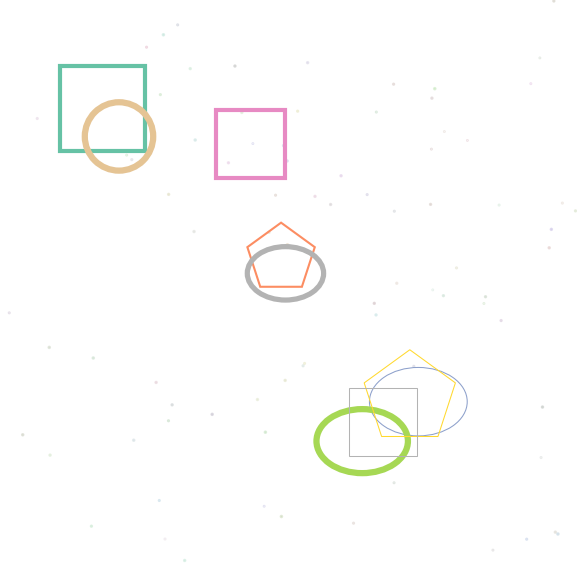[{"shape": "square", "thickness": 2, "radius": 0.37, "center": [0.178, 0.811]}, {"shape": "pentagon", "thickness": 1, "radius": 0.31, "center": [0.487, 0.552]}, {"shape": "oval", "thickness": 0.5, "radius": 0.42, "center": [0.724, 0.304]}, {"shape": "square", "thickness": 2, "radius": 0.3, "center": [0.434, 0.75]}, {"shape": "oval", "thickness": 3, "radius": 0.4, "center": [0.627, 0.235]}, {"shape": "pentagon", "thickness": 0.5, "radius": 0.42, "center": [0.71, 0.31]}, {"shape": "circle", "thickness": 3, "radius": 0.3, "center": [0.206, 0.763]}, {"shape": "square", "thickness": 0.5, "radius": 0.29, "center": [0.663, 0.269]}, {"shape": "oval", "thickness": 2.5, "radius": 0.33, "center": [0.494, 0.526]}]